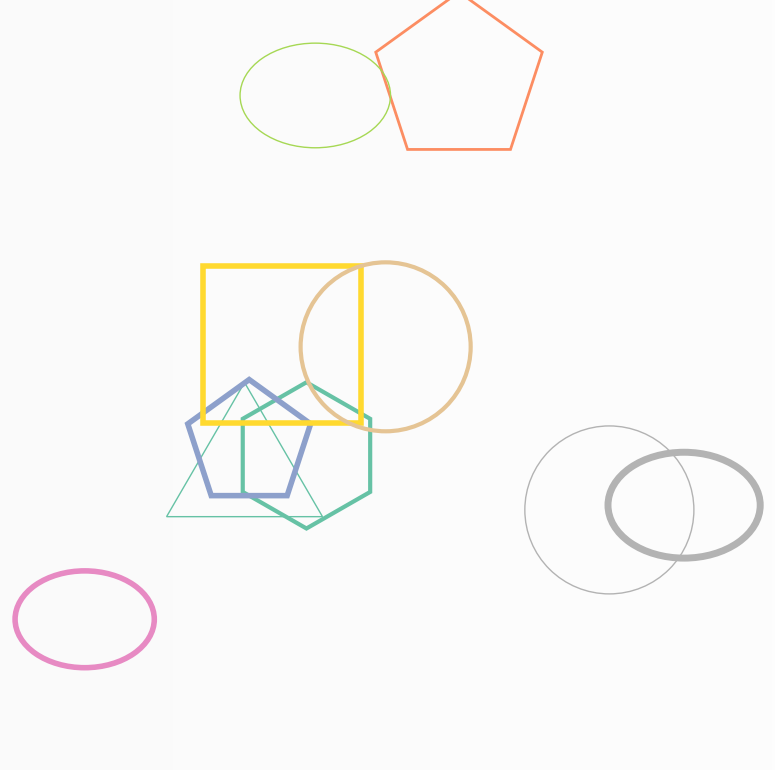[{"shape": "triangle", "thickness": 0.5, "radius": 0.58, "center": [0.316, 0.387]}, {"shape": "hexagon", "thickness": 1.5, "radius": 0.47, "center": [0.395, 0.409]}, {"shape": "pentagon", "thickness": 1, "radius": 0.56, "center": [0.592, 0.897]}, {"shape": "pentagon", "thickness": 2, "radius": 0.42, "center": [0.322, 0.424]}, {"shape": "oval", "thickness": 2, "radius": 0.45, "center": [0.109, 0.196]}, {"shape": "oval", "thickness": 0.5, "radius": 0.49, "center": [0.407, 0.876]}, {"shape": "square", "thickness": 2, "radius": 0.51, "center": [0.364, 0.552]}, {"shape": "circle", "thickness": 1.5, "radius": 0.55, "center": [0.498, 0.55]}, {"shape": "circle", "thickness": 0.5, "radius": 0.55, "center": [0.786, 0.338]}, {"shape": "oval", "thickness": 2.5, "radius": 0.49, "center": [0.883, 0.344]}]